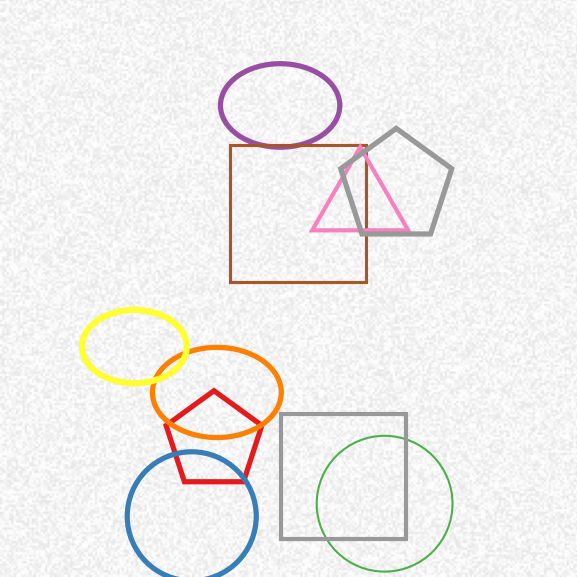[{"shape": "pentagon", "thickness": 2.5, "radius": 0.44, "center": [0.371, 0.235]}, {"shape": "circle", "thickness": 2.5, "radius": 0.56, "center": [0.332, 0.105]}, {"shape": "circle", "thickness": 1, "radius": 0.59, "center": [0.666, 0.127]}, {"shape": "oval", "thickness": 2.5, "radius": 0.52, "center": [0.485, 0.817]}, {"shape": "oval", "thickness": 2.5, "radius": 0.56, "center": [0.376, 0.32]}, {"shape": "oval", "thickness": 3, "radius": 0.45, "center": [0.233, 0.399]}, {"shape": "square", "thickness": 1.5, "radius": 0.59, "center": [0.516, 0.63]}, {"shape": "triangle", "thickness": 2, "radius": 0.48, "center": [0.624, 0.648]}, {"shape": "square", "thickness": 2, "radius": 0.54, "center": [0.595, 0.174]}, {"shape": "pentagon", "thickness": 2.5, "radius": 0.51, "center": [0.686, 0.676]}]